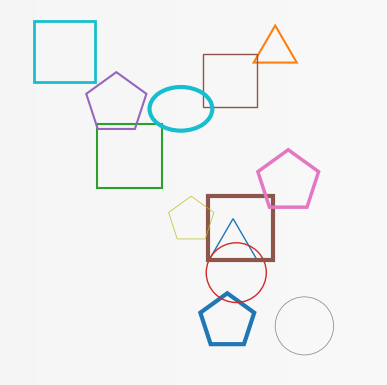[{"shape": "triangle", "thickness": 1, "radius": 0.35, "center": [0.601, 0.361]}, {"shape": "pentagon", "thickness": 3, "radius": 0.37, "center": [0.587, 0.165]}, {"shape": "triangle", "thickness": 1.5, "radius": 0.32, "center": [0.71, 0.87]}, {"shape": "square", "thickness": 1.5, "radius": 0.42, "center": [0.335, 0.594]}, {"shape": "circle", "thickness": 1, "radius": 0.39, "center": [0.61, 0.292]}, {"shape": "pentagon", "thickness": 1.5, "radius": 0.41, "center": [0.3, 0.731]}, {"shape": "square", "thickness": 1, "radius": 0.34, "center": [0.593, 0.791]}, {"shape": "square", "thickness": 3, "radius": 0.42, "center": [0.621, 0.407]}, {"shape": "pentagon", "thickness": 2.5, "radius": 0.41, "center": [0.744, 0.529]}, {"shape": "circle", "thickness": 0.5, "radius": 0.38, "center": [0.786, 0.154]}, {"shape": "pentagon", "thickness": 0.5, "radius": 0.31, "center": [0.494, 0.429]}, {"shape": "oval", "thickness": 3, "radius": 0.41, "center": [0.467, 0.717]}, {"shape": "square", "thickness": 2, "radius": 0.39, "center": [0.166, 0.867]}]